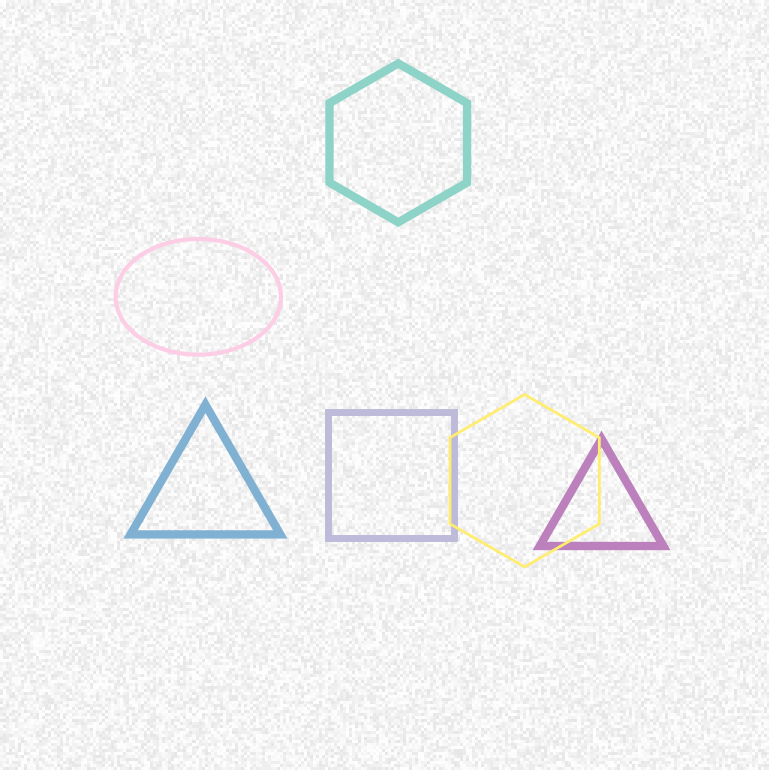[{"shape": "hexagon", "thickness": 3, "radius": 0.52, "center": [0.517, 0.814]}, {"shape": "square", "thickness": 2.5, "radius": 0.41, "center": [0.507, 0.383]}, {"shape": "triangle", "thickness": 3, "radius": 0.56, "center": [0.267, 0.362]}, {"shape": "oval", "thickness": 1.5, "radius": 0.54, "center": [0.258, 0.615]}, {"shape": "triangle", "thickness": 3, "radius": 0.46, "center": [0.781, 0.337]}, {"shape": "hexagon", "thickness": 1, "radius": 0.56, "center": [0.681, 0.376]}]